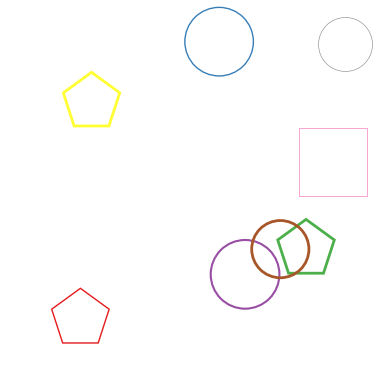[{"shape": "pentagon", "thickness": 1, "radius": 0.39, "center": [0.209, 0.173]}, {"shape": "circle", "thickness": 1, "radius": 0.45, "center": [0.569, 0.892]}, {"shape": "pentagon", "thickness": 2, "radius": 0.39, "center": [0.795, 0.353]}, {"shape": "circle", "thickness": 1.5, "radius": 0.45, "center": [0.637, 0.287]}, {"shape": "pentagon", "thickness": 2, "radius": 0.39, "center": [0.238, 0.735]}, {"shape": "circle", "thickness": 2, "radius": 0.37, "center": [0.728, 0.353]}, {"shape": "square", "thickness": 0.5, "radius": 0.44, "center": [0.864, 0.58]}, {"shape": "circle", "thickness": 0.5, "radius": 0.35, "center": [0.897, 0.884]}]